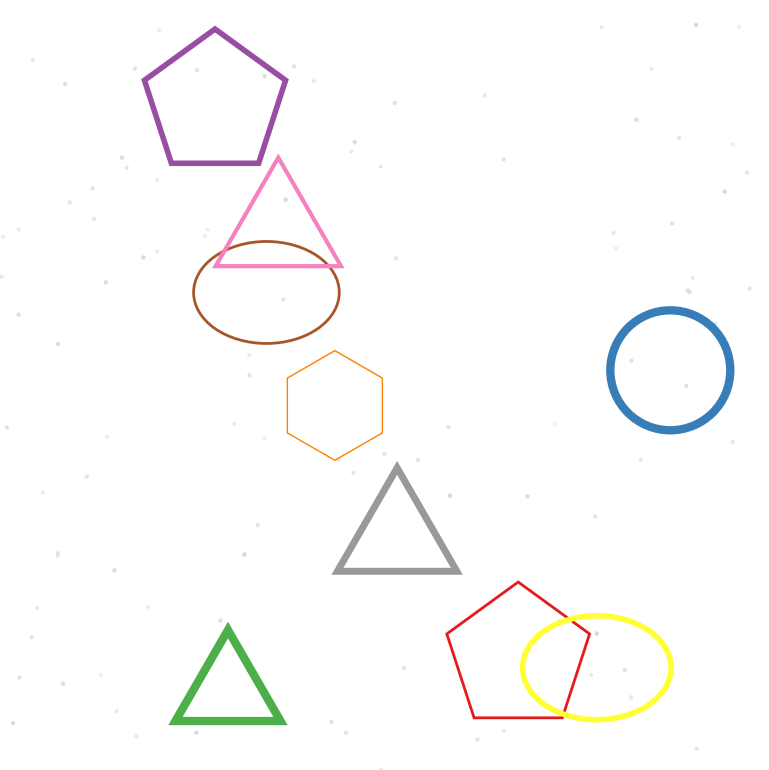[{"shape": "pentagon", "thickness": 1, "radius": 0.49, "center": [0.673, 0.147]}, {"shape": "circle", "thickness": 3, "radius": 0.39, "center": [0.871, 0.519]}, {"shape": "triangle", "thickness": 3, "radius": 0.39, "center": [0.296, 0.103]}, {"shape": "pentagon", "thickness": 2, "radius": 0.48, "center": [0.279, 0.866]}, {"shape": "hexagon", "thickness": 0.5, "radius": 0.36, "center": [0.435, 0.473]}, {"shape": "oval", "thickness": 2, "radius": 0.48, "center": [0.775, 0.133]}, {"shape": "oval", "thickness": 1, "radius": 0.47, "center": [0.346, 0.62]}, {"shape": "triangle", "thickness": 1.5, "radius": 0.47, "center": [0.361, 0.701]}, {"shape": "triangle", "thickness": 2.5, "radius": 0.45, "center": [0.516, 0.303]}]